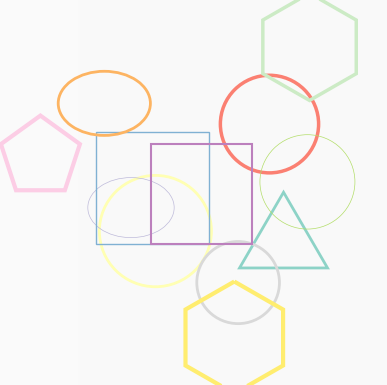[{"shape": "triangle", "thickness": 2, "radius": 0.66, "center": [0.732, 0.37]}, {"shape": "circle", "thickness": 2, "radius": 0.72, "center": [0.401, 0.4]}, {"shape": "oval", "thickness": 0.5, "radius": 0.56, "center": [0.338, 0.461]}, {"shape": "circle", "thickness": 2.5, "radius": 0.63, "center": [0.695, 0.678]}, {"shape": "square", "thickness": 1, "radius": 0.72, "center": [0.394, 0.511]}, {"shape": "oval", "thickness": 2, "radius": 0.59, "center": [0.269, 0.732]}, {"shape": "circle", "thickness": 0.5, "radius": 0.61, "center": [0.793, 0.528]}, {"shape": "pentagon", "thickness": 3, "radius": 0.54, "center": [0.104, 0.593]}, {"shape": "circle", "thickness": 2, "radius": 0.53, "center": [0.615, 0.266]}, {"shape": "square", "thickness": 1.5, "radius": 0.65, "center": [0.52, 0.495]}, {"shape": "hexagon", "thickness": 2.5, "radius": 0.7, "center": [0.799, 0.878]}, {"shape": "hexagon", "thickness": 3, "radius": 0.73, "center": [0.605, 0.123]}]